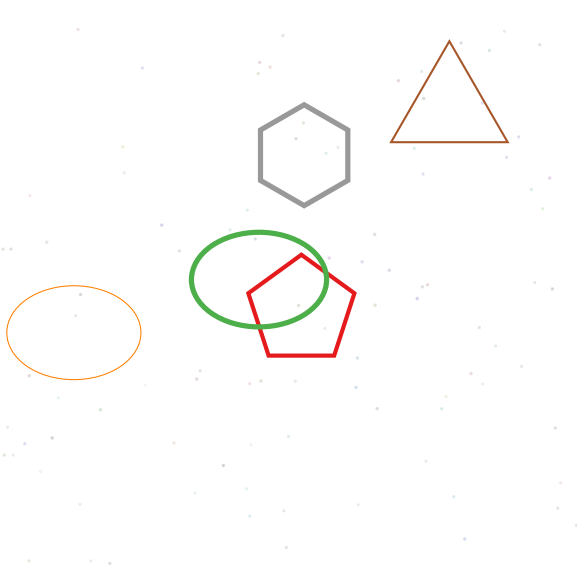[{"shape": "pentagon", "thickness": 2, "radius": 0.48, "center": [0.522, 0.461]}, {"shape": "oval", "thickness": 2.5, "radius": 0.59, "center": [0.449, 0.515]}, {"shape": "oval", "thickness": 0.5, "radius": 0.58, "center": [0.128, 0.423]}, {"shape": "triangle", "thickness": 1, "radius": 0.58, "center": [0.778, 0.811]}, {"shape": "hexagon", "thickness": 2.5, "radius": 0.44, "center": [0.527, 0.73]}]